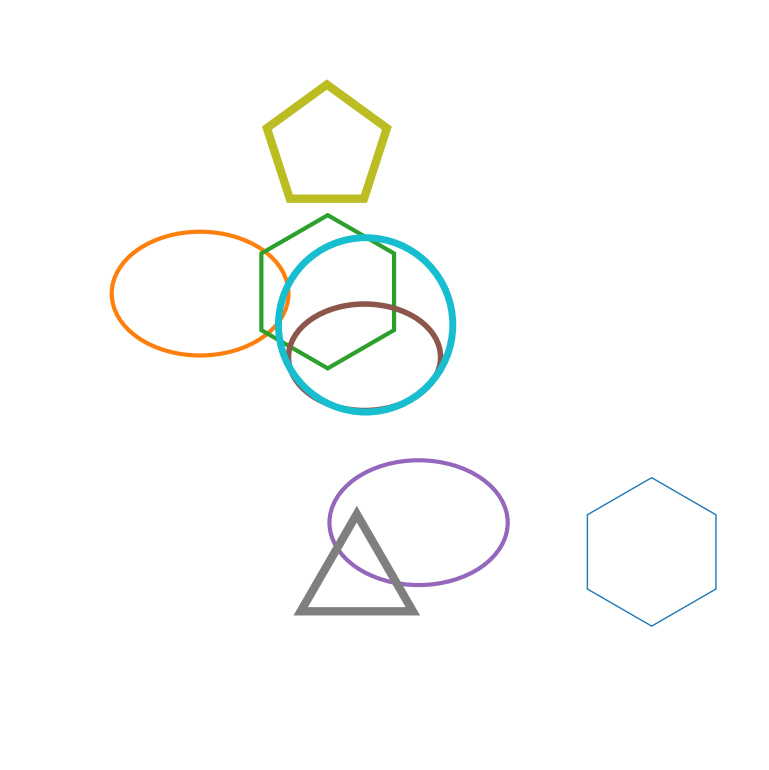[{"shape": "hexagon", "thickness": 0.5, "radius": 0.48, "center": [0.846, 0.283]}, {"shape": "oval", "thickness": 1.5, "radius": 0.57, "center": [0.26, 0.619]}, {"shape": "hexagon", "thickness": 1.5, "radius": 0.5, "center": [0.426, 0.621]}, {"shape": "oval", "thickness": 1.5, "radius": 0.58, "center": [0.544, 0.321]}, {"shape": "oval", "thickness": 2, "radius": 0.49, "center": [0.473, 0.536]}, {"shape": "triangle", "thickness": 3, "radius": 0.42, "center": [0.463, 0.248]}, {"shape": "pentagon", "thickness": 3, "radius": 0.41, "center": [0.425, 0.808]}, {"shape": "circle", "thickness": 2.5, "radius": 0.57, "center": [0.475, 0.578]}]